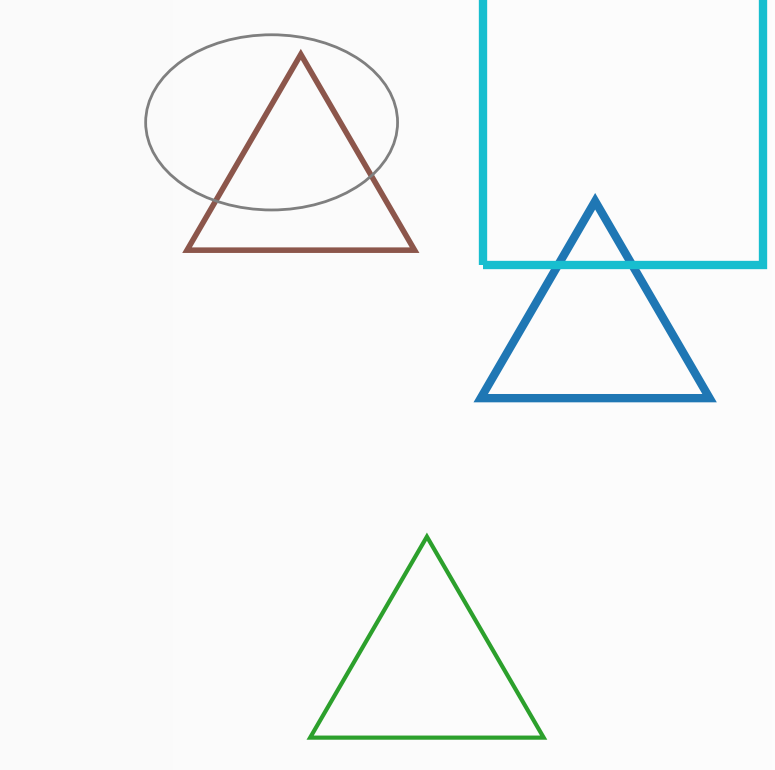[{"shape": "triangle", "thickness": 3, "radius": 0.85, "center": [0.768, 0.568]}, {"shape": "triangle", "thickness": 1.5, "radius": 0.87, "center": [0.551, 0.129]}, {"shape": "triangle", "thickness": 2, "radius": 0.85, "center": [0.388, 0.76]}, {"shape": "oval", "thickness": 1, "radius": 0.81, "center": [0.35, 0.841]}, {"shape": "square", "thickness": 3, "radius": 0.91, "center": [0.804, 0.838]}]